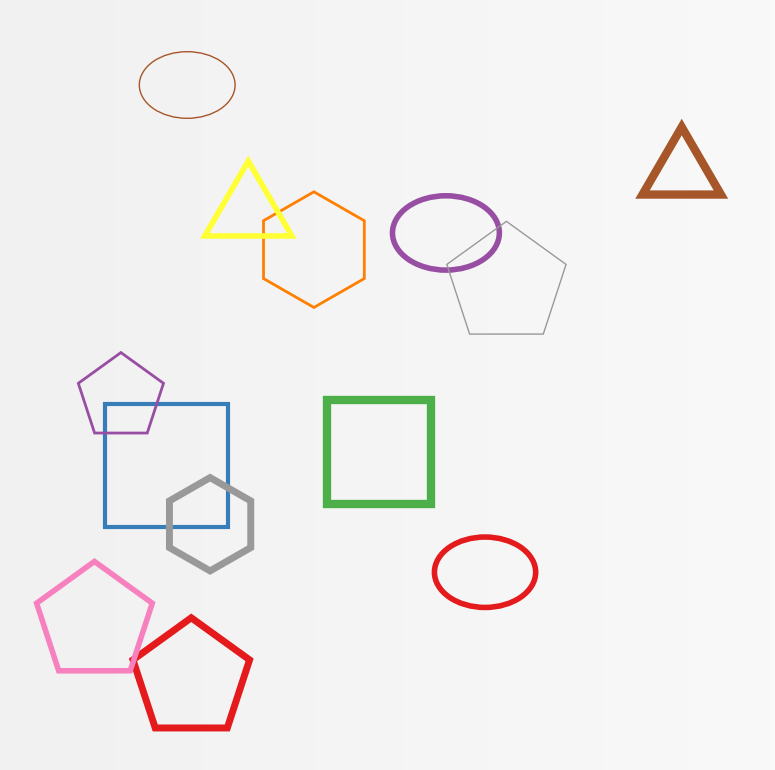[{"shape": "pentagon", "thickness": 2.5, "radius": 0.4, "center": [0.247, 0.119]}, {"shape": "oval", "thickness": 2, "radius": 0.33, "center": [0.626, 0.257]}, {"shape": "square", "thickness": 1.5, "radius": 0.4, "center": [0.215, 0.395]}, {"shape": "square", "thickness": 3, "radius": 0.34, "center": [0.489, 0.413]}, {"shape": "oval", "thickness": 2, "radius": 0.34, "center": [0.575, 0.697]}, {"shape": "pentagon", "thickness": 1, "radius": 0.29, "center": [0.156, 0.484]}, {"shape": "hexagon", "thickness": 1, "radius": 0.38, "center": [0.405, 0.676]}, {"shape": "triangle", "thickness": 2, "radius": 0.32, "center": [0.32, 0.726]}, {"shape": "oval", "thickness": 0.5, "radius": 0.31, "center": [0.242, 0.89]}, {"shape": "triangle", "thickness": 3, "radius": 0.29, "center": [0.88, 0.777]}, {"shape": "pentagon", "thickness": 2, "radius": 0.39, "center": [0.122, 0.192]}, {"shape": "pentagon", "thickness": 0.5, "radius": 0.4, "center": [0.653, 0.632]}, {"shape": "hexagon", "thickness": 2.5, "radius": 0.3, "center": [0.271, 0.319]}]